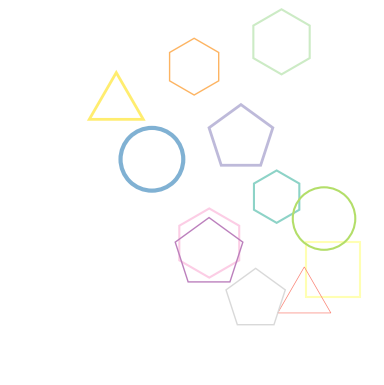[{"shape": "hexagon", "thickness": 1.5, "radius": 0.34, "center": [0.719, 0.489]}, {"shape": "square", "thickness": 1.5, "radius": 0.35, "center": [0.864, 0.3]}, {"shape": "pentagon", "thickness": 2, "radius": 0.44, "center": [0.626, 0.641]}, {"shape": "triangle", "thickness": 0.5, "radius": 0.4, "center": [0.79, 0.227]}, {"shape": "circle", "thickness": 3, "radius": 0.41, "center": [0.395, 0.586]}, {"shape": "hexagon", "thickness": 1, "radius": 0.37, "center": [0.504, 0.827]}, {"shape": "circle", "thickness": 1.5, "radius": 0.41, "center": [0.842, 0.432]}, {"shape": "hexagon", "thickness": 1.5, "radius": 0.45, "center": [0.544, 0.369]}, {"shape": "pentagon", "thickness": 1, "radius": 0.4, "center": [0.664, 0.222]}, {"shape": "pentagon", "thickness": 1, "radius": 0.46, "center": [0.543, 0.342]}, {"shape": "hexagon", "thickness": 1.5, "radius": 0.42, "center": [0.731, 0.891]}, {"shape": "triangle", "thickness": 2, "radius": 0.4, "center": [0.302, 0.73]}]